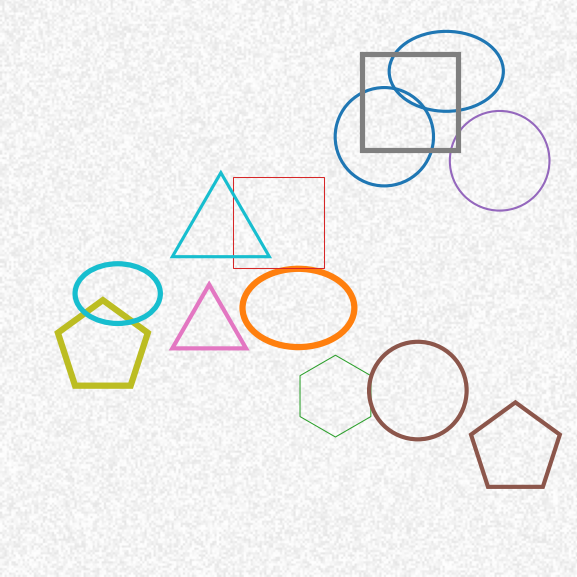[{"shape": "oval", "thickness": 1.5, "radius": 0.49, "center": [0.773, 0.876]}, {"shape": "circle", "thickness": 1.5, "radius": 0.43, "center": [0.666, 0.762]}, {"shape": "oval", "thickness": 3, "radius": 0.48, "center": [0.517, 0.466]}, {"shape": "hexagon", "thickness": 0.5, "radius": 0.35, "center": [0.581, 0.313]}, {"shape": "square", "thickness": 0.5, "radius": 0.39, "center": [0.482, 0.614]}, {"shape": "circle", "thickness": 1, "radius": 0.43, "center": [0.865, 0.721]}, {"shape": "circle", "thickness": 2, "radius": 0.42, "center": [0.724, 0.323]}, {"shape": "pentagon", "thickness": 2, "radius": 0.4, "center": [0.893, 0.222]}, {"shape": "triangle", "thickness": 2, "radius": 0.37, "center": [0.362, 0.433]}, {"shape": "square", "thickness": 2.5, "radius": 0.41, "center": [0.71, 0.822]}, {"shape": "pentagon", "thickness": 3, "radius": 0.41, "center": [0.178, 0.398]}, {"shape": "triangle", "thickness": 1.5, "radius": 0.48, "center": [0.382, 0.603]}, {"shape": "oval", "thickness": 2.5, "radius": 0.37, "center": [0.204, 0.491]}]